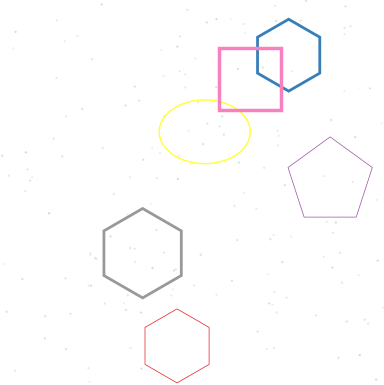[{"shape": "hexagon", "thickness": 0.5, "radius": 0.48, "center": [0.46, 0.102]}, {"shape": "hexagon", "thickness": 2, "radius": 0.47, "center": [0.75, 0.857]}, {"shape": "pentagon", "thickness": 0.5, "radius": 0.58, "center": [0.858, 0.529]}, {"shape": "oval", "thickness": 1, "radius": 0.59, "center": [0.532, 0.658]}, {"shape": "square", "thickness": 2.5, "radius": 0.4, "center": [0.65, 0.794]}, {"shape": "hexagon", "thickness": 2, "radius": 0.58, "center": [0.37, 0.342]}]